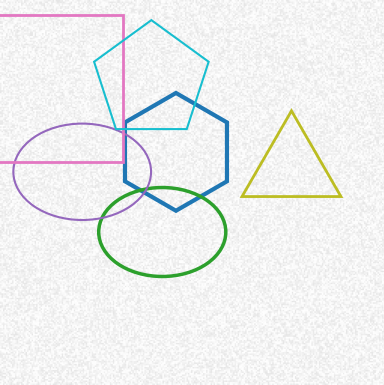[{"shape": "hexagon", "thickness": 3, "radius": 0.76, "center": [0.457, 0.606]}, {"shape": "oval", "thickness": 2.5, "radius": 0.83, "center": [0.421, 0.397]}, {"shape": "oval", "thickness": 1.5, "radius": 0.89, "center": [0.214, 0.554]}, {"shape": "square", "thickness": 2, "radius": 0.96, "center": [0.128, 0.77]}, {"shape": "triangle", "thickness": 2, "radius": 0.74, "center": [0.757, 0.564]}, {"shape": "pentagon", "thickness": 1.5, "radius": 0.78, "center": [0.393, 0.791]}]